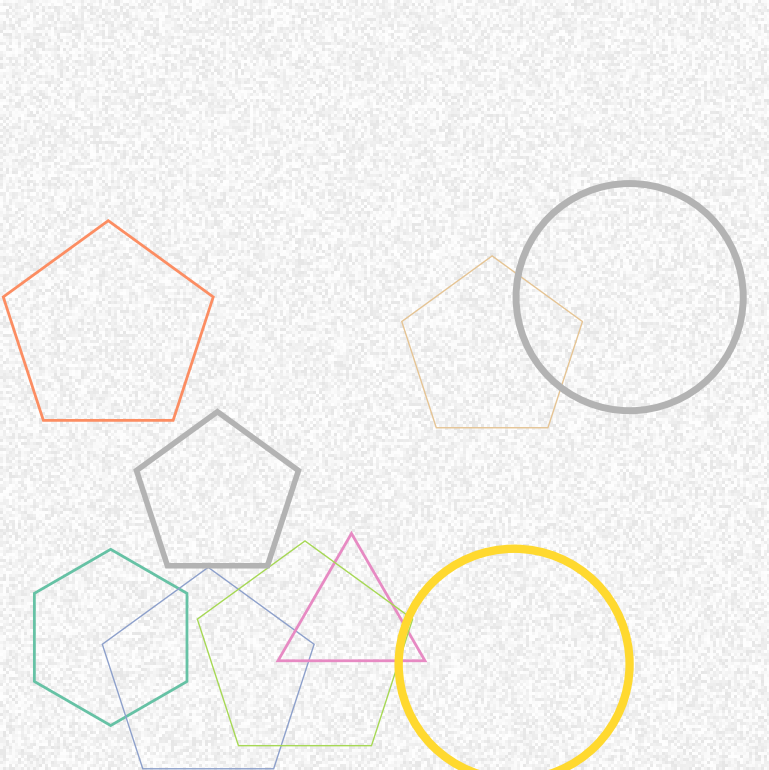[{"shape": "hexagon", "thickness": 1, "radius": 0.57, "center": [0.144, 0.172]}, {"shape": "pentagon", "thickness": 1, "radius": 0.72, "center": [0.141, 0.57]}, {"shape": "pentagon", "thickness": 0.5, "radius": 0.72, "center": [0.27, 0.119]}, {"shape": "triangle", "thickness": 1, "radius": 0.55, "center": [0.456, 0.197]}, {"shape": "pentagon", "thickness": 0.5, "radius": 0.73, "center": [0.396, 0.151]}, {"shape": "circle", "thickness": 3, "radius": 0.75, "center": [0.668, 0.137]}, {"shape": "pentagon", "thickness": 0.5, "radius": 0.62, "center": [0.639, 0.544]}, {"shape": "pentagon", "thickness": 2, "radius": 0.55, "center": [0.282, 0.355]}, {"shape": "circle", "thickness": 2.5, "radius": 0.74, "center": [0.818, 0.614]}]